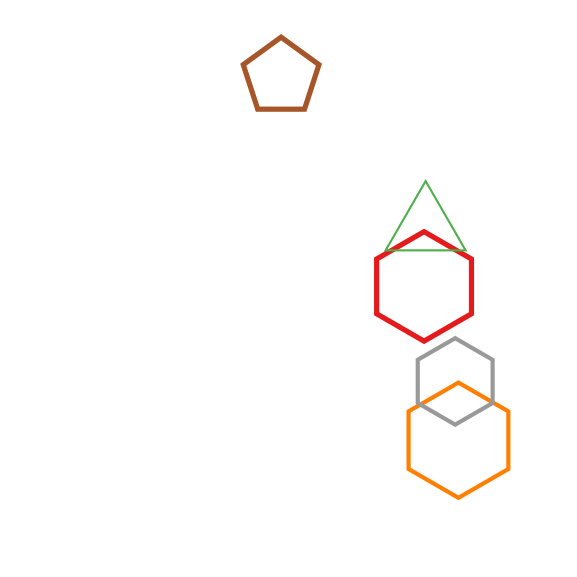[{"shape": "hexagon", "thickness": 2.5, "radius": 0.47, "center": [0.734, 0.503]}, {"shape": "triangle", "thickness": 1, "radius": 0.4, "center": [0.737, 0.606]}, {"shape": "hexagon", "thickness": 2, "radius": 0.5, "center": [0.794, 0.237]}, {"shape": "pentagon", "thickness": 2.5, "radius": 0.34, "center": [0.487, 0.866]}, {"shape": "hexagon", "thickness": 2, "radius": 0.37, "center": [0.788, 0.339]}]